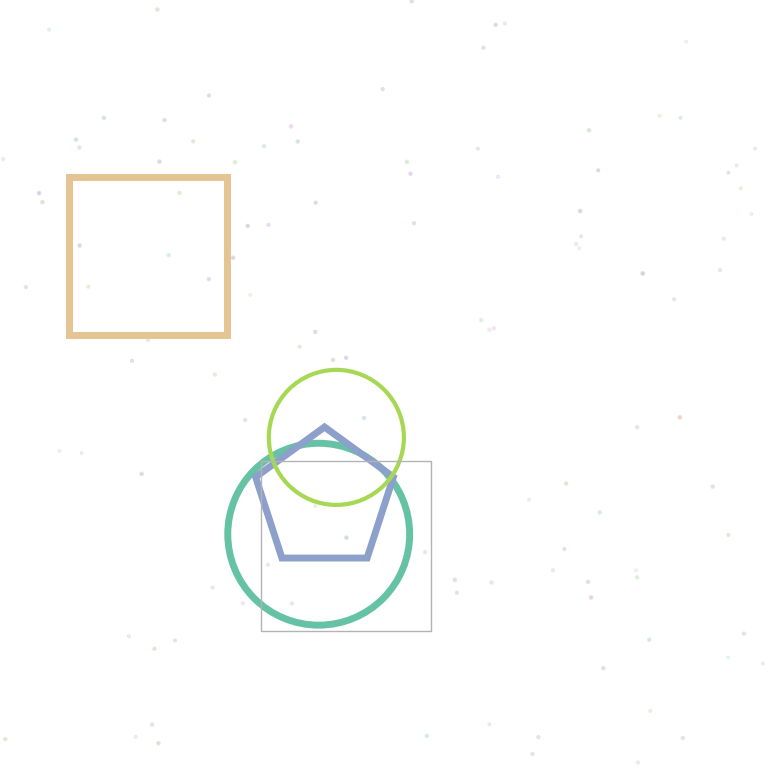[{"shape": "circle", "thickness": 2.5, "radius": 0.59, "center": [0.414, 0.306]}, {"shape": "pentagon", "thickness": 2.5, "radius": 0.47, "center": [0.421, 0.351]}, {"shape": "circle", "thickness": 1.5, "radius": 0.44, "center": [0.437, 0.432]}, {"shape": "square", "thickness": 2.5, "radius": 0.52, "center": [0.192, 0.668]}, {"shape": "square", "thickness": 0.5, "radius": 0.55, "center": [0.449, 0.291]}]